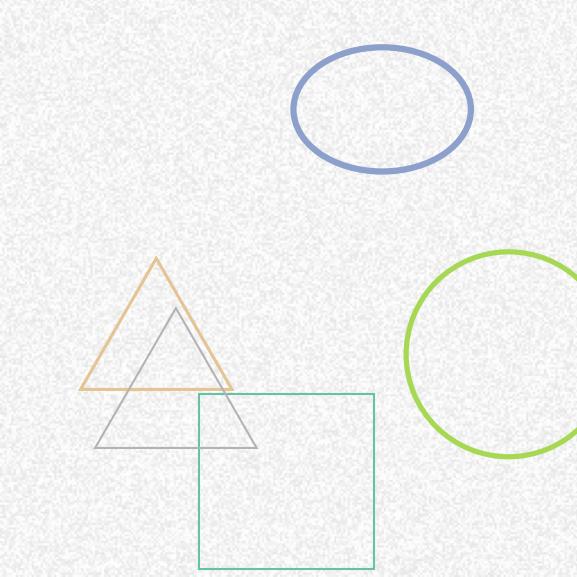[{"shape": "square", "thickness": 1, "radius": 0.76, "center": [0.496, 0.165]}, {"shape": "oval", "thickness": 3, "radius": 0.77, "center": [0.662, 0.81]}, {"shape": "circle", "thickness": 2.5, "radius": 0.89, "center": [0.881, 0.386]}, {"shape": "triangle", "thickness": 1.5, "radius": 0.76, "center": [0.271, 0.4]}, {"shape": "triangle", "thickness": 1, "radius": 0.81, "center": [0.305, 0.304]}]